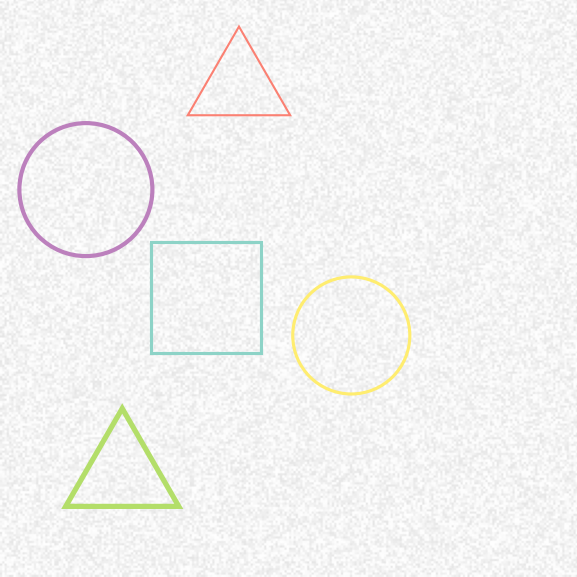[{"shape": "square", "thickness": 1.5, "radius": 0.48, "center": [0.357, 0.484]}, {"shape": "triangle", "thickness": 1, "radius": 0.51, "center": [0.414, 0.851]}, {"shape": "triangle", "thickness": 2.5, "radius": 0.57, "center": [0.212, 0.179]}, {"shape": "circle", "thickness": 2, "radius": 0.58, "center": [0.149, 0.671]}, {"shape": "circle", "thickness": 1.5, "radius": 0.51, "center": [0.608, 0.418]}]